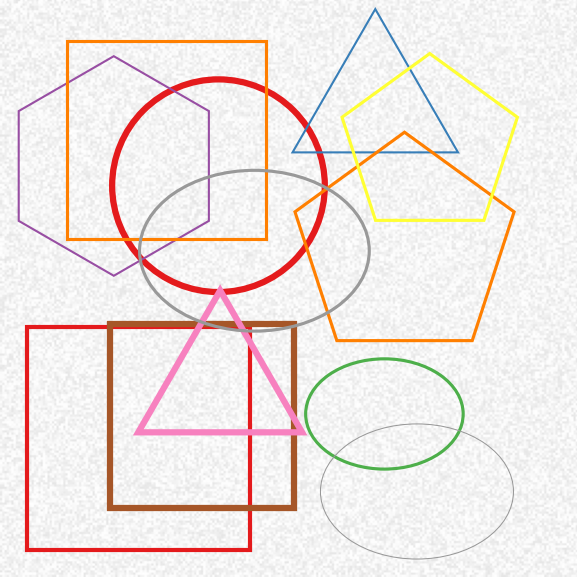[{"shape": "square", "thickness": 2, "radius": 0.97, "center": [0.24, 0.24]}, {"shape": "circle", "thickness": 3, "radius": 0.92, "center": [0.378, 0.678]}, {"shape": "triangle", "thickness": 1, "radius": 0.83, "center": [0.65, 0.818]}, {"shape": "oval", "thickness": 1.5, "radius": 0.68, "center": [0.666, 0.282]}, {"shape": "hexagon", "thickness": 1, "radius": 0.95, "center": [0.197, 0.712]}, {"shape": "square", "thickness": 1.5, "radius": 0.86, "center": [0.289, 0.757]}, {"shape": "pentagon", "thickness": 1.5, "radius": 1.0, "center": [0.7, 0.571]}, {"shape": "pentagon", "thickness": 1.5, "radius": 0.8, "center": [0.744, 0.747]}, {"shape": "square", "thickness": 3, "radius": 0.8, "center": [0.35, 0.279]}, {"shape": "triangle", "thickness": 3, "radius": 0.82, "center": [0.381, 0.332]}, {"shape": "oval", "thickness": 1.5, "radius": 0.99, "center": [0.441, 0.565]}, {"shape": "oval", "thickness": 0.5, "radius": 0.84, "center": [0.722, 0.148]}]